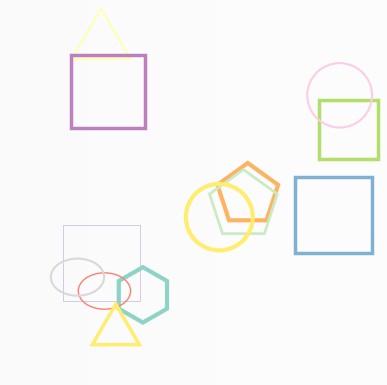[{"shape": "hexagon", "thickness": 3, "radius": 0.36, "center": [0.369, 0.234]}, {"shape": "triangle", "thickness": 1.5, "radius": 0.44, "center": [0.261, 0.89]}, {"shape": "square", "thickness": 0.5, "radius": 0.49, "center": [0.262, 0.317]}, {"shape": "oval", "thickness": 1, "radius": 0.34, "center": [0.269, 0.244]}, {"shape": "square", "thickness": 2.5, "radius": 0.5, "center": [0.86, 0.441]}, {"shape": "pentagon", "thickness": 3, "radius": 0.41, "center": [0.639, 0.494]}, {"shape": "square", "thickness": 2.5, "radius": 0.38, "center": [0.899, 0.663]}, {"shape": "circle", "thickness": 1.5, "radius": 0.42, "center": [0.877, 0.752]}, {"shape": "oval", "thickness": 1.5, "radius": 0.34, "center": [0.2, 0.28]}, {"shape": "square", "thickness": 2.5, "radius": 0.48, "center": [0.279, 0.762]}, {"shape": "pentagon", "thickness": 2, "radius": 0.46, "center": [0.628, 0.468]}, {"shape": "triangle", "thickness": 2.5, "radius": 0.35, "center": [0.299, 0.14]}, {"shape": "circle", "thickness": 3, "radius": 0.43, "center": [0.566, 0.436]}]